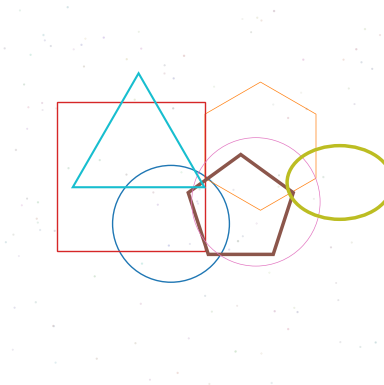[{"shape": "circle", "thickness": 1, "radius": 0.76, "center": [0.444, 0.419]}, {"shape": "hexagon", "thickness": 0.5, "radius": 0.83, "center": [0.677, 0.62]}, {"shape": "square", "thickness": 1, "radius": 0.96, "center": [0.34, 0.542]}, {"shape": "pentagon", "thickness": 2.5, "radius": 0.72, "center": [0.625, 0.455]}, {"shape": "circle", "thickness": 0.5, "radius": 0.83, "center": [0.665, 0.476]}, {"shape": "oval", "thickness": 2.5, "radius": 0.68, "center": [0.882, 0.526]}, {"shape": "triangle", "thickness": 1.5, "radius": 0.99, "center": [0.36, 0.612]}]